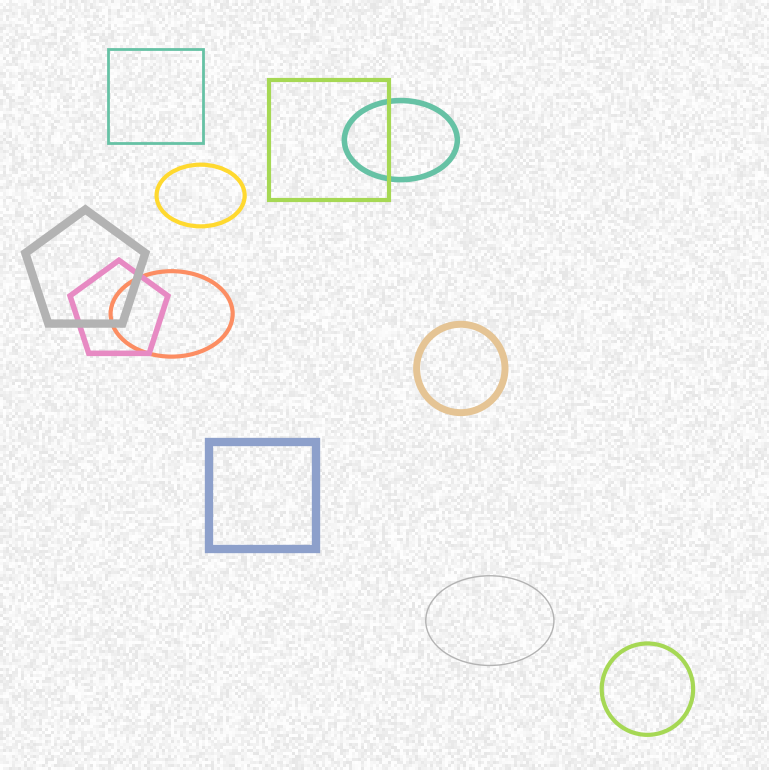[{"shape": "oval", "thickness": 2, "radius": 0.37, "center": [0.521, 0.818]}, {"shape": "square", "thickness": 1, "radius": 0.31, "center": [0.202, 0.876]}, {"shape": "oval", "thickness": 1.5, "radius": 0.4, "center": [0.223, 0.592]}, {"shape": "square", "thickness": 3, "radius": 0.35, "center": [0.341, 0.357]}, {"shape": "pentagon", "thickness": 2, "radius": 0.33, "center": [0.154, 0.595]}, {"shape": "square", "thickness": 1.5, "radius": 0.39, "center": [0.427, 0.818]}, {"shape": "circle", "thickness": 1.5, "radius": 0.3, "center": [0.841, 0.105]}, {"shape": "oval", "thickness": 1.5, "radius": 0.29, "center": [0.261, 0.746]}, {"shape": "circle", "thickness": 2.5, "radius": 0.29, "center": [0.598, 0.521]}, {"shape": "oval", "thickness": 0.5, "radius": 0.42, "center": [0.636, 0.194]}, {"shape": "pentagon", "thickness": 3, "radius": 0.41, "center": [0.111, 0.646]}]